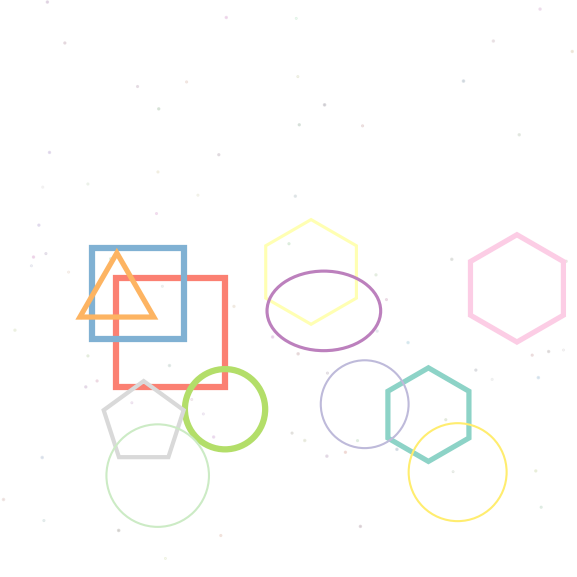[{"shape": "hexagon", "thickness": 2.5, "radius": 0.41, "center": [0.742, 0.281]}, {"shape": "hexagon", "thickness": 1.5, "radius": 0.45, "center": [0.539, 0.528]}, {"shape": "circle", "thickness": 1, "radius": 0.38, "center": [0.631, 0.299]}, {"shape": "square", "thickness": 3, "radius": 0.47, "center": [0.296, 0.423]}, {"shape": "square", "thickness": 3, "radius": 0.39, "center": [0.239, 0.491]}, {"shape": "triangle", "thickness": 2.5, "radius": 0.37, "center": [0.202, 0.487]}, {"shape": "circle", "thickness": 3, "radius": 0.35, "center": [0.39, 0.291]}, {"shape": "hexagon", "thickness": 2.5, "radius": 0.46, "center": [0.895, 0.5]}, {"shape": "pentagon", "thickness": 2, "radius": 0.36, "center": [0.249, 0.266]}, {"shape": "oval", "thickness": 1.5, "radius": 0.49, "center": [0.561, 0.461]}, {"shape": "circle", "thickness": 1, "radius": 0.44, "center": [0.273, 0.176]}, {"shape": "circle", "thickness": 1, "radius": 0.42, "center": [0.792, 0.182]}]